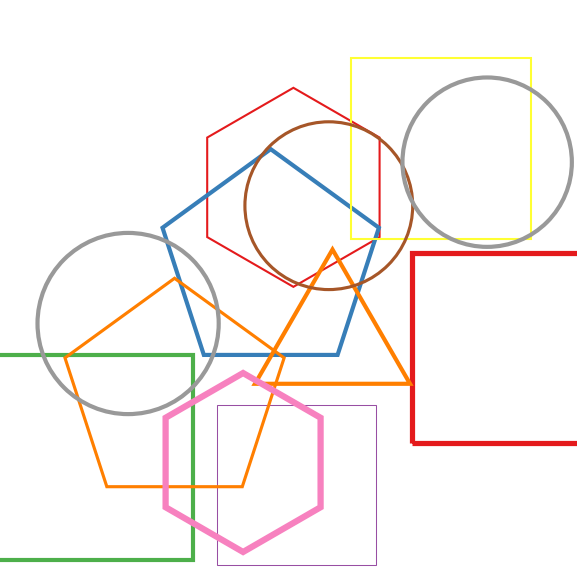[{"shape": "square", "thickness": 2.5, "radius": 0.83, "center": [0.878, 0.397]}, {"shape": "hexagon", "thickness": 1, "radius": 0.86, "center": [0.508, 0.675]}, {"shape": "pentagon", "thickness": 2, "radius": 0.98, "center": [0.469, 0.544]}, {"shape": "square", "thickness": 2, "radius": 0.89, "center": [0.156, 0.207]}, {"shape": "square", "thickness": 0.5, "radius": 0.69, "center": [0.513, 0.16]}, {"shape": "triangle", "thickness": 2, "radius": 0.77, "center": [0.576, 0.412]}, {"shape": "pentagon", "thickness": 1.5, "radius": 1.0, "center": [0.302, 0.318]}, {"shape": "square", "thickness": 1, "radius": 0.78, "center": [0.764, 0.741]}, {"shape": "circle", "thickness": 1.5, "radius": 0.73, "center": [0.569, 0.643]}, {"shape": "hexagon", "thickness": 3, "radius": 0.77, "center": [0.421, 0.198]}, {"shape": "circle", "thickness": 2, "radius": 0.73, "center": [0.844, 0.718]}, {"shape": "circle", "thickness": 2, "radius": 0.78, "center": [0.222, 0.439]}]